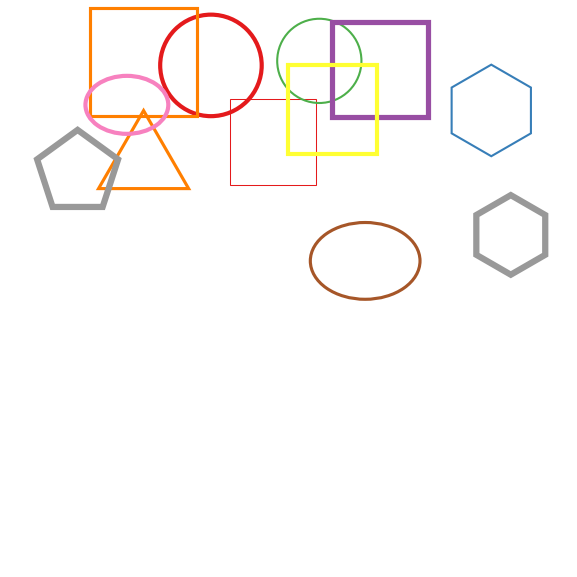[{"shape": "circle", "thickness": 2, "radius": 0.44, "center": [0.365, 0.886]}, {"shape": "square", "thickness": 0.5, "radius": 0.38, "center": [0.473, 0.753]}, {"shape": "hexagon", "thickness": 1, "radius": 0.4, "center": [0.851, 0.808]}, {"shape": "circle", "thickness": 1, "radius": 0.36, "center": [0.553, 0.894]}, {"shape": "square", "thickness": 2.5, "radius": 0.41, "center": [0.658, 0.879]}, {"shape": "square", "thickness": 1.5, "radius": 0.47, "center": [0.248, 0.891]}, {"shape": "triangle", "thickness": 1.5, "radius": 0.45, "center": [0.249, 0.718]}, {"shape": "square", "thickness": 2, "radius": 0.38, "center": [0.576, 0.809]}, {"shape": "oval", "thickness": 1.5, "radius": 0.47, "center": [0.632, 0.547]}, {"shape": "oval", "thickness": 2, "radius": 0.36, "center": [0.22, 0.818]}, {"shape": "hexagon", "thickness": 3, "radius": 0.34, "center": [0.884, 0.592]}, {"shape": "pentagon", "thickness": 3, "radius": 0.37, "center": [0.134, 0.7]}]